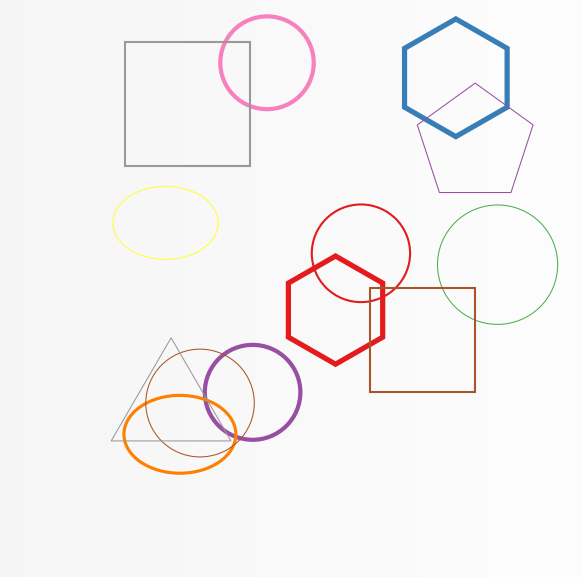[{"shape": "circle", "thickness": 1, "radius": 0.42, "center": [0.621, 0.561]}, {"shape": "hexagon", "thickness": 2.5, "radius": 0.47, "center": [0.577, 0.462]}, {"shape": "hexagon", "thickness": 2.5, "radius": 0.51, "center": [0.784, 0.864]}, {"shape": "circle", "thickness": 0.5, "radius": 0.52, "center": [0.856, 0.541]}, {"shape": "circle", "thickness": 2, "radius": 0.41, "center": [0.435, 0.32]}, {"shape": "pentagon", "thickness": 0.5, "radius": 0.52, "center": [0.818, 0.75]}, {"shape": "oval", "thickness": 1.5, "radius": 0.48, "center": [0.31, 0.247]}, {"shape": "oval", "thickness": 0.5, "radius": 0.45, "center": [0.285, 0.613]}, {"shape": "square", "thickness": 1, "radius": 0.45, "center": [0.728, 0.41]}, {"shape": "circle", "thickness": 0.5, "radius": 0.47, "center": [0.344, 0.301]}, {"shape": "circle", "thickness": 2, "radius": 0.4, "center": [0.459, 0.89]}, {"shape": "triangle", "thickness": 0.5, "radius": 0.6, "center": [0.294, 0.295]}, {"shape": "square", "thickness": 1, "radius": 0.54, "center": [0.322, 0.819]}]